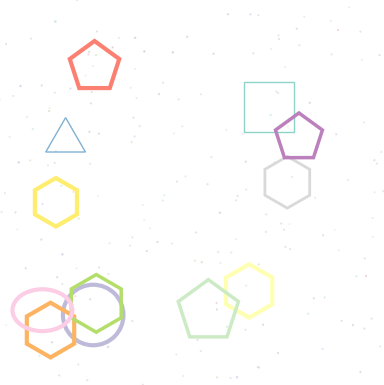[{"shape": "square", "thickness": 1, "radius": 0.32, "center": [0.699, 0.722]}, {"shape": "hexagon", "thickness": 3, "radius": 0.35, "center": [0.647, 0.244]}, {"shape": "circle", "thickness": 3, "radius": 0.39, "center": [0.242, 0.182]}, {"shape": "pentagon", "thickness": 3, "radius": 0.34, "center": [0.246, 0.826]}, {"shape": "triangle", "thickness": 1, "radius": 0.3, "center": [0.17, 0.635]}, {"shape": "hexagon", "thickness": 3, "radius": 0.36, "center": [0.131, 0.143]}, {"shape": "hexagon", "thickness": 2.5, "radius": 0.37, "center": [0.25, 0.212]}, {"shape": "oval", "thickness": 3, "radius": 0.39, "center": [0.11, 0.194]}, {"shape": "hexagon", "thickness": 2, "radius": 0.34, "center": [0.746, 0.527]}, {"shape": "pentagon", "thickness": 2.5, "radius": 0.32, "center": [0.776, 0.642]}, {"shape": "pentagon", "thickness": 2.5, "radius": 0.41, "center": [0.541, 0.191]}, {"shape": "hexagon", "thickness": 3, "radius": 0.32, "center": [0.145, 0.475]}]